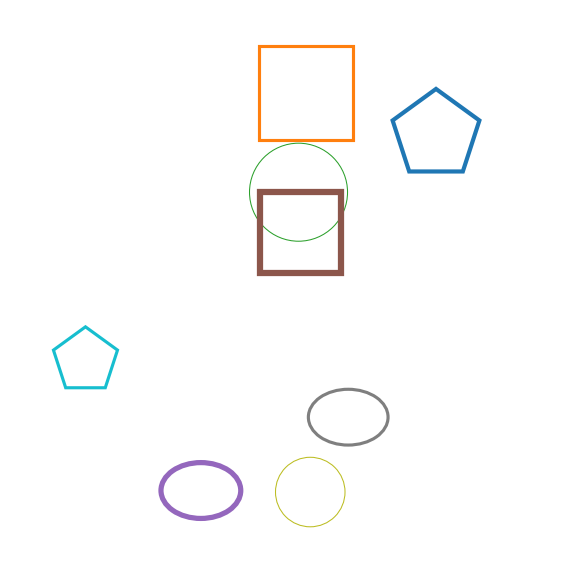[{"shape": "pentagon", "thickness": 2, "radius": 0.4, "center": [0.755, 0.766]}, {"shape": "square", "thickness": 1.5, "radius": 0.4, "center": [0.53, 0.838]}, {"shape": "circle", "thickness": 0.5, "radius": 0.42, "center": [0.517, 0.666]}, {"shape": "oval", "thickness": 2.5, "radius": 0.35, "center": [0.348, 0.15]}, {"shape": "square", "thickness": 3, "radius": 0.35, "center": [0.52, 0.596]}, {"shape": "oval", "thickness": 1.5, "radius": 0.34, "center": [0.603, 0.277]}, {"shape": "circle", "thickness": 0.5, "radius": 0.3, "center": [0.537, 0.147]}, {"shape": "pentagon", "thickness": 1.5, "radius": 0.29, "center": [0.148, 0.375]}]